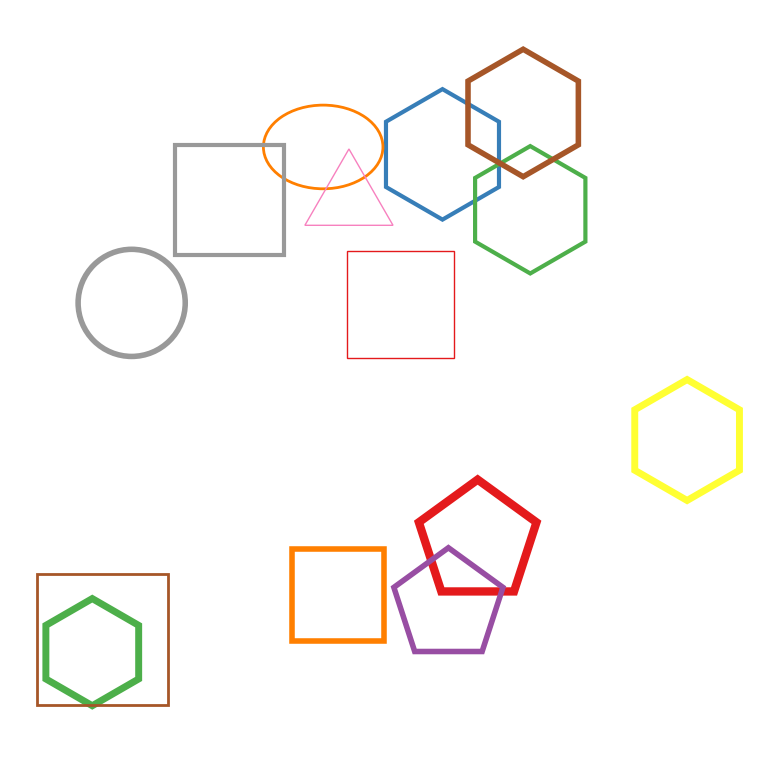[{"shape": "square", "thickness": 0.5, "radius": 0.35, "center": [0.52, 0.604]}, {"shape": "pentagon", "thickness": 3, "radius": 0.4, "center": [0.62, 0.297]}, {"shape": "hexagon", "thickness": 1.5, "radius": 0.42, "center": [0.575, 0.8]}, {"shape": "hexagon", "thickness": 2.5, "radius": 0.35, "center": [0.12, 0.153]}, {"shape": "hexagon", "thickness": 1.5, "radius": 0.41, "center": [0.689, 0.728]}, {"shape": "pentagon", "thickness": 2, "radius": 0.37, "center": [0.582, 0.214]}, {"shape": "square", "thickness": 2, "radius": 0.3, "center": [0.439, 0.228]}, {"shape": "oval", "thickness": 1, "radius": 0.39, "center": [0.42, 0.809]}, {"shape": "hexagon", "thickness": 2.5, "radius": 0.39, "center": [0.892, 0.429]}, {"shape": "square", "thickness": 1, "radius": 0.42, "center": [0.133, 0.169]}, {"shape": "hexagon", "thickness": 2, "radius": 0.41, "center": [0.679, 0.853]}, {"shape": "triangle", "thickness": 0.5, "radius": 0.33, "center": [0.453, 0.74]}, {"shape": "square", "thickness": 1.5, "radius": 0.36, "center": [0.298, 0.741]}, {"shape": "circle", "thickness": 2, "radius": 0.35, "center": [0.171, 0.607]}]